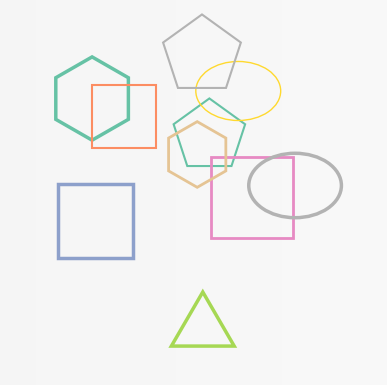[{"shape": "pentagon", "thickness": 1.5, "radius": 0.49, "center": [0.54, 0.647]}, {"shape": "hexagon", "thickness": 2.5, "radius": 0.54, "center": [0.238, 0.744]}, {"shape": "square", "thickness": 1.5, "radius": 0.41, "center": [0.32, 0.697]}, {"shape": "square", "thickness": 2.5, "radius": 0.48, "center": [0.247, 0.425]}, {"shape": "square", "thickness": 2, "radius": 0.53, "center": [0.65, 0.486]}, {"shape": "triangle", "thickness": 2.5, "radius": 0.47, "center": [0.523, 0.148]}, {"shape": "oval", "thickness": 1, "radius": 0.55, "center": [0.615, 0.764]}, {"shape": "hexagon", "thickness": 2, "radius": 0.43, "center": [0.509, 0.599]}, {"shape": "oval", "thickness": 2.5, "radius": 0.6, "center": [0.762, 0.518]}, {"shape": "pentagon", "thickness": 1.5, "radius": 0.53, "center": [0.521, 0.857]}]